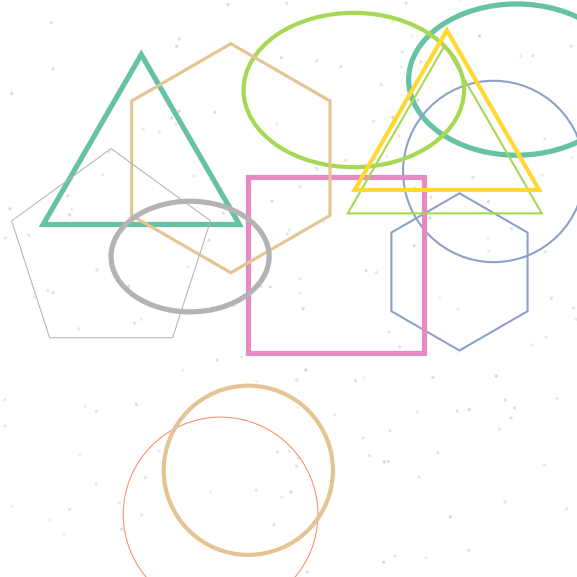[{"shape": "oval", "thickness": 2.5, "radius": 0.94, "center": [0.895, 0.861]}, {"shape": "triangle", "thickness": 2.5, "radius": 0.98, "center": [0.245, 0.708]}, {"shape": "circle", "thickness": 0.5, "radius": 0.84, "center": [0.382, 0.108]}, {"shape": "hexagon", "thickness": 1, "radius": 0.68, "center": [0.796, 0.528]}, {"shape": "circle", "thickness": 1, "radius": 0.79, "center": [0.855, 0.702]}, {"shape": "square", "thickness": 2.5, "radius": 0.76, "center": [0.581, 0.54]}, {"shape": "oval", "thickness": 2, "radius": 0.95, "center": [0.613, 0.843]}, {"shape": "triangle", "thickness": 1, "radius": 0.97, "center": [0.77, 0.727]}, {"shape": "triangle", "thickness": 2, "radius": 0.92, "center": [0.774, 0.762]}, {"shape": "hexagon", "thickness": 1.5, "radius": 0.99, "center": [0.4, 0.725]}, {"shape": "circle", "thickness": 2, "radius": 0.73, "center": [0.43, 0.185]}, {"shape": "pentagon", "thickness": 0.5, "radius": 0.91, "center": [0.192, 0.561]}, {"shape": "oval", "thickness": 2.5, "radius": 0.68, "center": [0.329, 0.555]}]